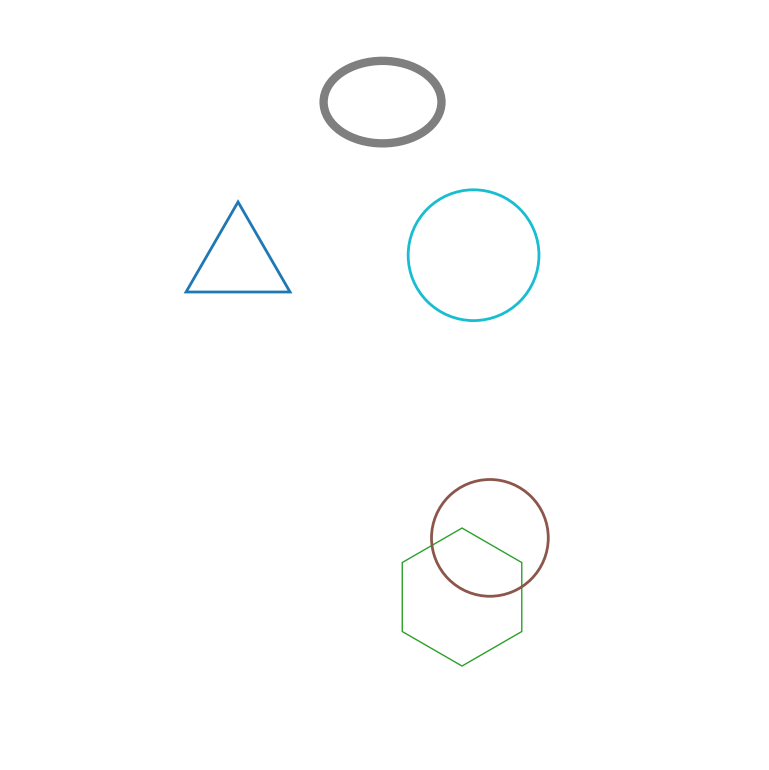[{"shape": "triangle", "thickness": 1, "radius": 0.39, "center": [0.309, 0.66]}, {"shape": "hexagon", "thickness": 0.5, "radius": 0.45, "center": [0.6, 0.225]}, {"shape": "circle", "thickness": 1, "radius": 0.38, "center": [0.636, 0.301]}, {"shape": "oval", "thickness": 3, "radius": 0.38, "center": [0.497, 0.867]}, {"shape": "circle", "thickness": 1, "radius": 0.42, "center": [0.615, 0.669]}]